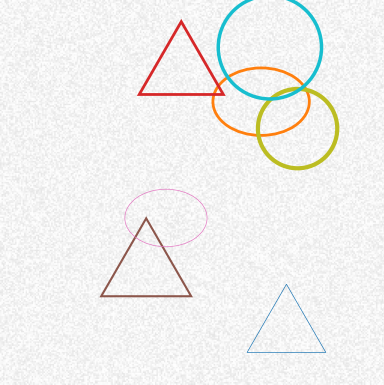[{"shape": "triangle", "thickness": 0.5, "radius": 0.59, "center": [0.744, 0.144]}, {"shape": "oval", "thickness": 2, "radius": 0.63, "center": [0.678, 0.736]}, {"shape": "triangle", "thickness": 2, "radius": 0.63, "center": [0.471, 0.818]}, {"shape": "triangle", "thickness": 1.5, "radius": 0.67, "center": [0.38, 0.298]}, {"shape": "oval", "thickness": 0.5, "radius": 0.53, "center": [0.431, 0.434]}, {"shape": "circle", "thickness": 3, "radius": 0.52, "center": [0.773, 0.666]}, {"shape": "circle", "thickness": 2.5, "radius": 0.67, "center": [0.701, 0.877]}]